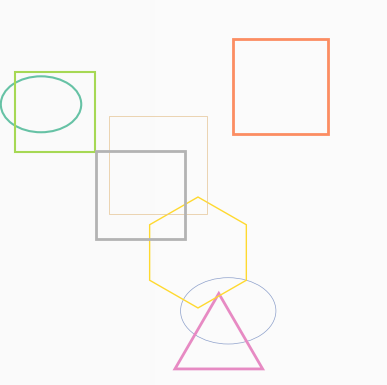[{"shape": "oval", "thickness": 1.5, "radius": 0.52, "center": [0.106, 0.729]}, {"shape": "square", "thickness": 2, "radius": 0.61, "center": [0.724, 0.776]}, {"shape": "oval", "thickness": 0.5, "radius": 0.62, "center": [0.589, 0.193]}, {"shape": "triangle", "thickness": 2, "radius": 0.65, "center": [0.565, 0.107]}, {"shape": "square", "thickness": 1.5, "radius": 0.52, "center": [0.142, 0.709]}, {"shape": "hexagon", "thickness": 1, "radius": 0.72, "center": [0.511, 0.344]}, {"shape": "square", "thickness": 0.5, "radius": 0.64, "center": [0.408, 0.571]}, {"shape": "square", "thickness": 2, "radius": 0.57, "center": [0.363, 0.494]}]